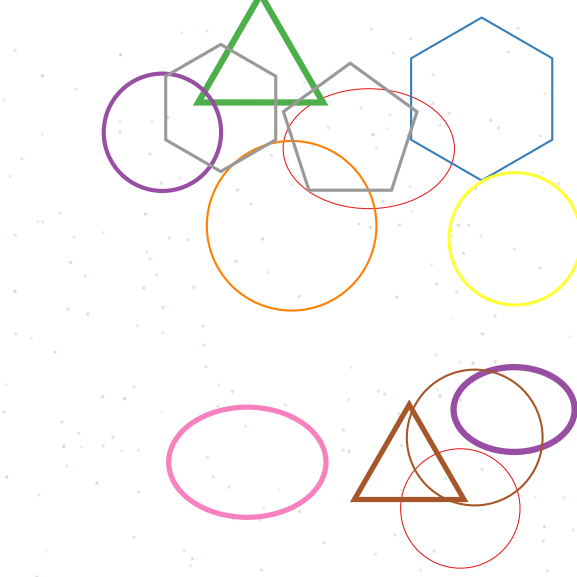[{"shape": "oval", "thickness": 0.5, "radius": 0.74, "center": [0.639, 0.742]}, {"shape": "circle", "thickness": 0.5, "radius": 0.52, "center": [0.797, 0.119]}, {"shape": "hexagon", "thickness": 1, "radius": 0.71, "center": [0.834, 0.828]}, {"shape": "triangle", "thickness": 3, "radius": 0.62, "center": [0.451, 0.884]}, {"shape": "circle", "thickness": 2, "radius": 0.51, "center": [0.281, 0.77]}, {"shape": "oval", "thickness": 3, "radius": 0.52, "center": [0.89, 0.29]}, {"shape": "circle", "thickness": 1, "radius": 0.73, "center": [0.505, 0.608]}, {"shape": "circle", "thickness": 1.5, "radius": 0.57, "center": [0.892, 0.586]}, {"shape": "triangle", "thickness": 2.5, "radius": 0.55, "center": [0.709, 0.189]}, {"shape": "circle", "thickness": 1, "radius": 0.59, "center": [0.822, 0.241]}, {"shape": "oval", "thickness": 2.5, "radius": 0.68, "center": [0.428, 0.199]}, {"shape": "hexagon", "thickness": 1.5, "radius": 0.55, "center": [0.382, 0.812]}, {"shape": "pentagon", "thickness": 1.5, "radius": 0.61, "center": [0.606, 0.768]}]